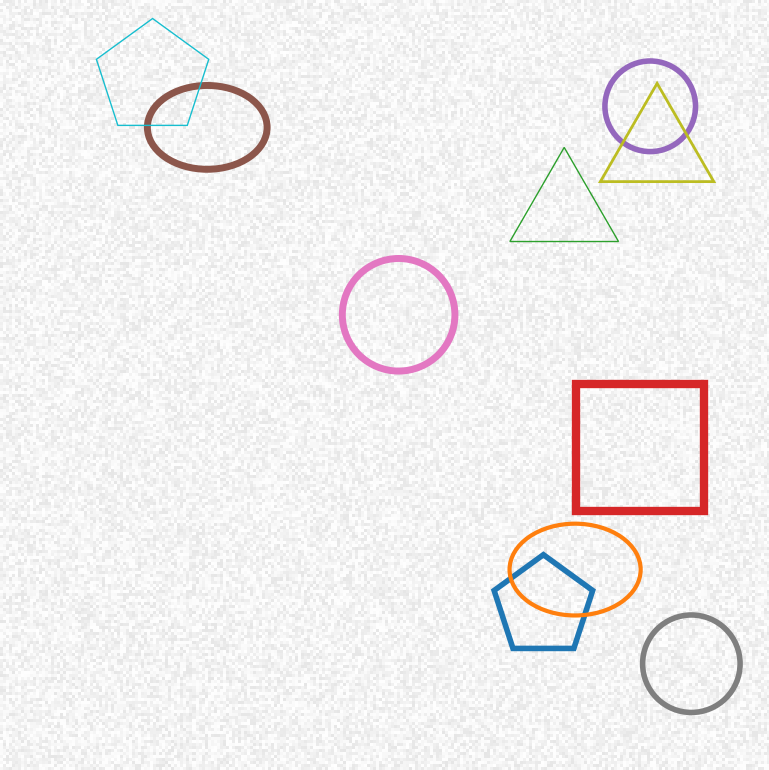[{"shape": "pentagon", "thickness": 2, "radius": 0.34, "center": [0.706, 0.212]}, {"shape": "oval", "thickness": 1.5, "radius": 0.43, "center": [0.747, 0.26]}, {"shape": "triangle", "thickness": 0.5, "radius": 0.41, "center": [0.733, 0.727]}, {"shape": "square", "thickness": 3, "radius": 0.41, "center": [0.831, 0.419]}, {"shape": "circle", "thickness": 2, "radius": 0.29, "center": [0.844, 0.862]}, {"shape": "oval", "thickness": 2.5, "radius": 0.39, "center": [0.269, 0.835]}, {"shape": "circle", "thickness": 2.5, "radius": 0.37, "center": [0.518, 0.591]}, {"shape": "circle", "thickness": 2, "radius": 0.32, "center": [0.898, 0.138]}, {"shape": "triangle", "thickness": 1, "radius": 0.43, "center": [0.853, 0.807]}, {"shape": "pentagon", "thickness": 0.5, "radius": 0.38, "center": [0.198, 0.899]}]